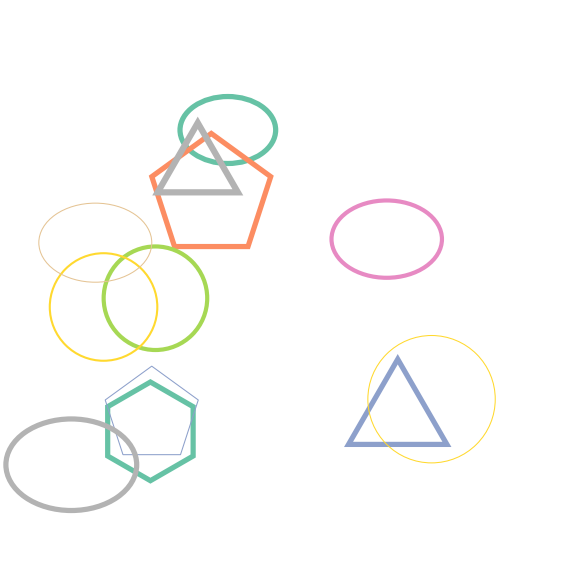[{"shape": "hexagon", "thickness": 2.5, "radius": 0.43, "center": [0.26, 0.252]}, {"shape": "oval", "thickness": 2.5, "radius": 0.41, "center": [0.395, 0.774]}, {"shape": "pentagon", "thickness": 2.5, "radius": 0.54, "center": [0.366, 0.66]}, {"shape": "pentagon", "thickness": 0.5, "radius": 0.42, "center": [0.263, 0.28]}, {"shape": "triangle", "thickness": 2.5, "radius": 0.49, "center": [0.689, 0.279]}, {"shape": "oval", "thickness": 2, "radius": 0.48, "center": [0.67, 0.585]}, {"shape": "circle", "thickness": 2, "radius": 0.45, "center": [0.269, 0.483]}, {"shape": "circle", "thickness": 1, "radius": 0.47, "center": [0.179, 0.468]}, {"shape": "circle", "thickness": 0.5, "radius": 0.55, "center": [0.747, 0.308]}, {"shape": "oval", "thickness": 0.5, "radius": 0.49, "center": [0.165, 0.579]}, {"shape": "oval", "thickness": 2.5, "radius": 0.57, "center": [0.123, 0.194]}, {"shape": "triangle", "thickness": 3, "radius": 0.4, "center": [0.342, 0.706]}]